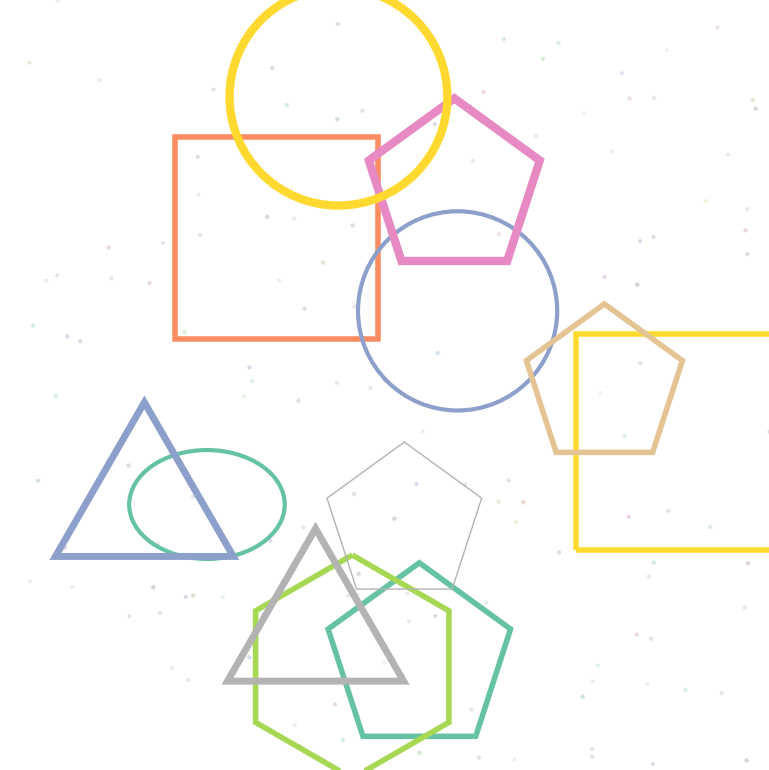[{"shape": "oval", "thickness": 1.5, "radius": 0.51, "center": [0.269, 0.345]}, {"shape": "pentagon", "thickness": 2, "radius": 0.62, "center": [0.545, 0.145]}, {"shape": "square", "thickness": 2, "radius": 0.66, "center": [0.359, 0.691]}, {"shape": "triangle", "thickness": 2.5, "radius": 0.67, "center": [0.187, 0.344]}, {"shape": "circle", "thickness": 1.5, "radius": 0.65, "center": [0.594, 0.596]}, {"shape": "pentagon", "thickness": 3, "radius": 0.58, "center": [0.59, 0.756]}, {"shape": "hexagon", "thickness": 2, "radius": 0.72, "center": [0.458, 0.134]}, {"shape": "circle", "thickness": 3, "radius": 0.71, "center": [0.44, 0.875]}, {"shape": "square", "thickness": 2, "radius": 0.7, "center": [0.888, 0.425]}, {"shape": "pentagon", "thickness": 2, "radius": 0.53, "center": [0.785, 0.499]}, {"shape": "pentagon", "thickness": 0.5, "radius": 0.53, "center": [0.525, 0.32]}, {"shape": "triangle", "thickness": 2.5, "radius": 0.66, "center": [0.41, 0.181]}]